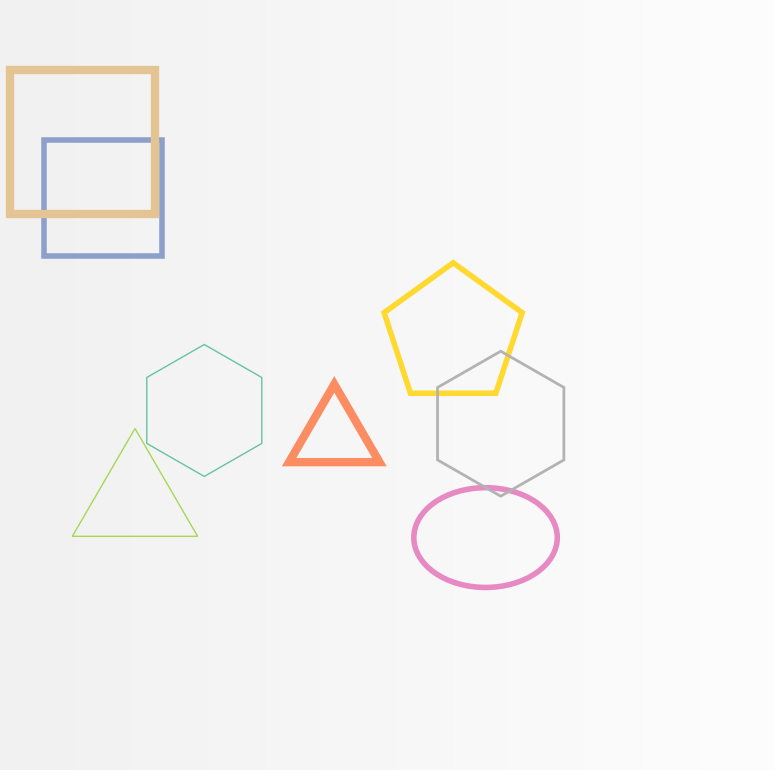[{"shape": "hexagon", "thickness": 0.5, "radius": 0.43, "center": [0.264, 0.467]}, {"shape": "triangle", "thickness": 3, "radius": 0.34, "center": [0.431, 0.433]}, {"shape": "square", "thickness": 2, "radius": 0.38, "center": [0.133, 0.743]}, {"shape": "oval", "thickness": 2, "radius": 0.46, "center": [0.627, 0.302]}, {"shape": "triangle", "thickness": 0.5, "radius": 0.47, "center": [0.174, 0.35]}, {"shape": "pentagon", "thickness": 2, "radius": 0.47, "center": [0.585, 0.565]}, {"shape": "square", "thickness": 3, "radius": 0.47, "center": [0.106, 0.816]}, {"shape": "hexagon", "thickness": 1, "radius": 0.47, "center": [0.646, 0.45]}]